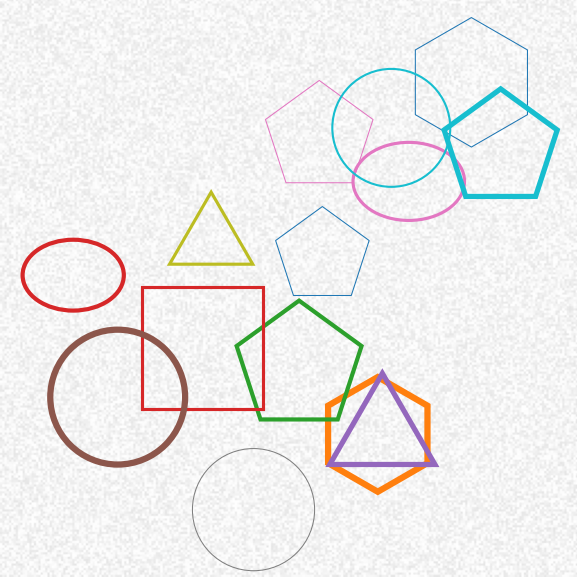[{"shape": "hexagon", "thickness": 0.5, "radius": 0.56, "center": [0.816, 0.857]}, {"shape": "pentagon", "thickness": 0.5, "radius": 0.43, "center": [0.558, 0.556]}, {"shape": "hexagon", "thickness": 3, "radius": 0.5, "center": [0.654, 0.247]}, {"shape": "pentagon", "thickness": 2, "radius": 0.57, "center": [0.518, 0.365]}, {"shape": "square", "thickness": 1.5, "radius": 0.53, "center": [0.351, 0.397]}, {"shape": "oval", "thickness": 2, "radius": 0.44, "center": [0.127, 0.523]}, {"shape": "triangle", "thickness": 2.5, "radius": 0.53, "center": [0.662, 0.247]}, {"shape": "circle", "thickness": 3, "radius": 0.58, "center": [0.204, 0.311]}, {"shape": "pentagon", "thickness": 0.5, "radius": 0.49, "center": [0.553, 0.762]}, {"shape": "oval", "thickness": 1.5, "radius": 0.48, "center": [0.708, 0.685]}, {"shape": "circle", "thickness": 0.5, "radius": 0.53, "center": [0.439, 0.117]}, {"shape": "triangle", "thickness": 1.5, "radius": 0.42, "center": [0.366, 0.583]}, {"shape": "circle", "thickness": 1, "radius": 0.51, "center": [0.678, 0.778]}, {"shape": "pentagon", "thickness": 2.5, "radius": 0.51, "center": [0.867, 0.742]}]